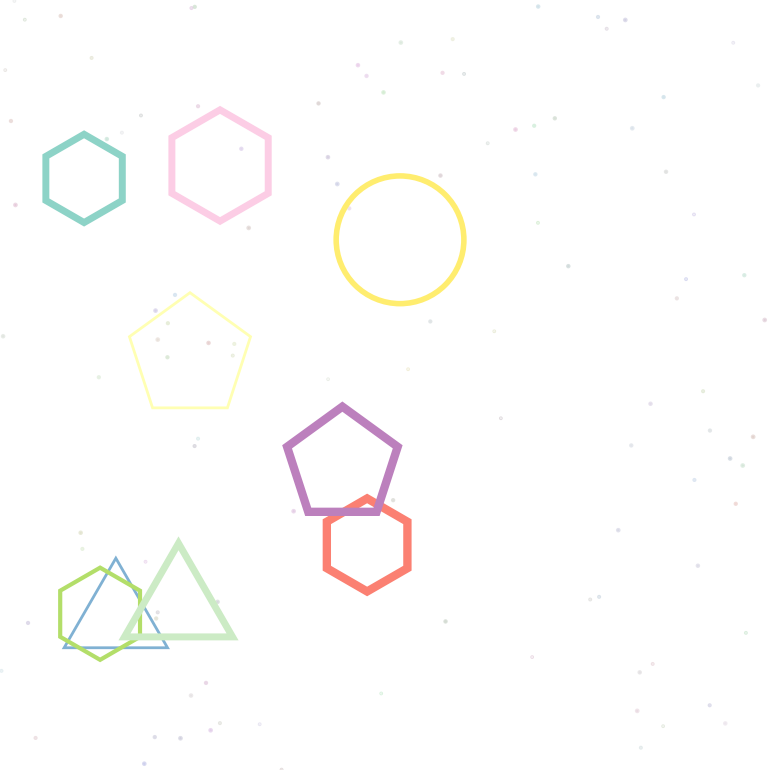[{"shape": "hexagon", "thickness": 2.5, "radius": 0.29, "center": [0.109, 0.768]}, {"shape": "pentagon", "thickness": 1, "radius": 0.41, "center": [0.247, 0.537]}, {"shape": "hexagon", "thickness": 3, "radius": 0.3, "center": [0.477, 0.292]}, {"shape": "triangle", "thickness": 1, "radius": 0.39, "center": [0.15, 0.198]}, {"shape": "hexagon", "thickness": 1.5, "radius": 0.3, "center": [0.13, 0.203]}, {"shape": "hexagon", "thickness": 2.5, "radius": 0.36, "center": [0.286, 0.785]}, {"shape": "pentagon", "thickness": 3, "radius": 0.38, "center": [0.445, 0.396]}, {"shape": "triangle", "thickness": 2.5, "radius": 0.41, "center": [0.232, 0.213]}, {"shape": "circle", "thickness": 2, "radius": 0.41, "center": [0.52, 0.689]}]